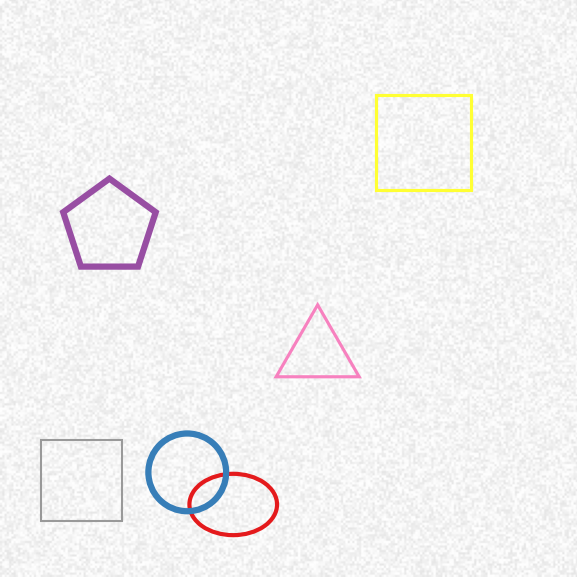[{"shape": "oval", "thickness": 2, "radius": 0.38, "center": [0.404, 0.126]}, {"shape": "circle", "thickness": 3, "radius": 0.34, "center": [0.324, 0.181]}, {"shape": "pentagon", "thickness": 3, "radius": 0.42, "center": [0.19, 0.606]}, {"shape": "square", "thickness": 1.5, "radius": 0.41, "center": [0.733, 0.752]}, {"shape": "triangle", "thickness": 1.5, "radius": 0.42, "center": [0.55, 0.388]}, {"shape": "square", "thickness": 1, "radius": 0.35, "center": [0.141, 0.167]}]